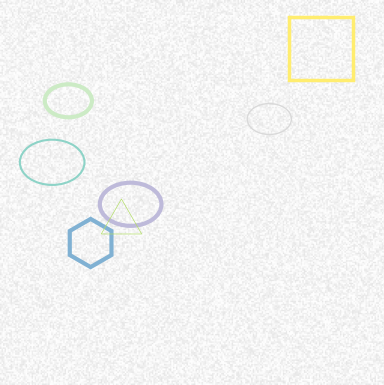[{"shape": "oval", "thickness": 1.5, "radius": 0.42, "center": [0.136, 0.578]}, {"shape": "oval", "thickness": 3, "radius": 0.4, "center": [0.339, 0.469]}, {"shape": "hexagon", "thickness": 3, "radius": 0.31, "center": [0.235, 0.369]}, {"shape": "triangle", "thickness": 0.5, "radius": 0.3, "center": [0.315, 0.423]}, {"shape": "oval", "thickness": 1, "radius": 0.29, "center": [0.7, 0.691]}, {"shape": "oval", "thickness": 3, "radius": 0.31, "center": [0.178, 0.738]}, {"shape": "square", "thickness": 2.5, "radius": 0.41, "center": [0.833, 0.874]}]